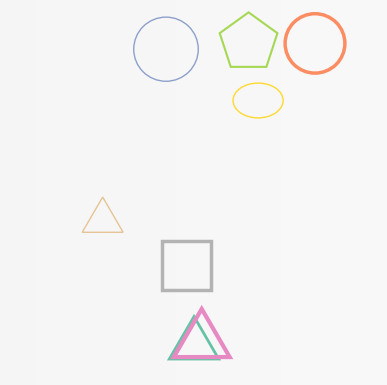[{"shape": "triangle", "thickness": 2, "radius": 0.37, "center": [0.501, 0.104]}, {"shape": "circle", "thickness": 2.5, "radius": 0.39, "center": [0.813, 0.887]}, {"shape": "circle", "thickness": 1, "radius": 0.42, "center": [0.428, 0.872]}, {"shape": "triangle", "thickness": 3, "radius": 0.42, "center": [0.521, 0.114]}, {"shape": "pentagon", "thickness": 1.5, "radius": 0.39, "center": [0.641, 0.89]}, {"shape": "oval", "thickness": 1, "radius": 0.32, "center": [0.666, 0.739]}, {"shape": "triangle", "thickness": 1, "radius": 0.3, "center": [0.265, 0.427]}, {"shape": "square", "thickness": 2.5, "radius": 0.32, "center": [0.481, 0.31]}]